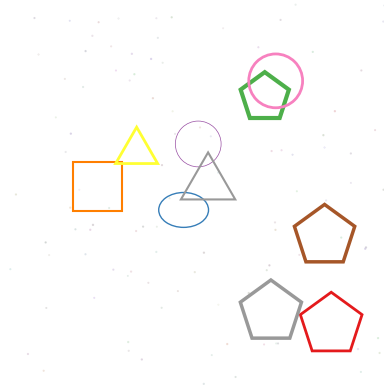[{"shape": "pentagon", "thickness": 2, "radius": 0.42, "center": [0.86, 0.157]}, {"shape": "oval", "thickness": 1, "radius": 0.32, "center": [0.477, 0.455]}, {"shape": "pentagon", "thickness": 3, "radius": 0.33, "center": [0.688, 0.747]}, {"shape": "circle", "thickness": 0.5, "radius": 0.3, "center": [0.515, 0.626]}, {"shape": "square", "thickness": 1.5, "radius": 0.32, "center": [0.254, 0.515]}, {"shape": "triangle", "thickness": 2, "radius": 0.32, "center": [0.355, 0.607]}, {"shape": "pentagon", "thickness": 2.5, "radius": 0.41, "center": [0.843, 0.387]}, {"shape": "circle", "thickness": 2, "radius": 0.35, "center": [0.716, 0.79]}, {"shape": "pentagon", "thickness": 2.5, "radius": 0.42, "center": [0.704, 0.189]}, {"shape": "triangle", "thickness": 1.5, "radius": 0.41, "center": [0.54, 0.523]}]